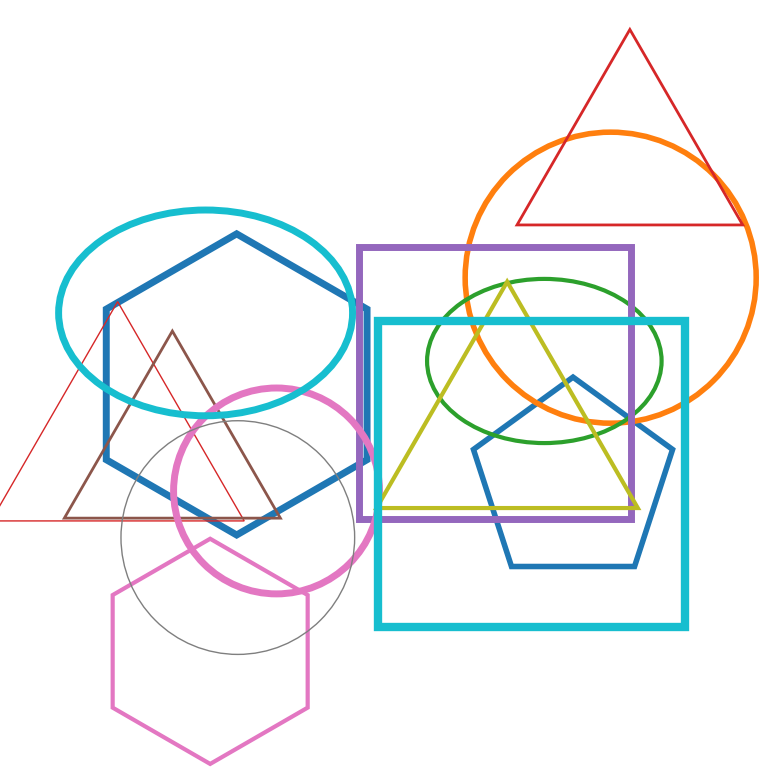[{"shape": "pentagon", "thickness": 2, "radius": 0.68, "center": [0.744, 0.374]}, {"shape": "hexagon", "thickness": 2.5, "radius": 0.98, "center": [0.307, 0.501]}, {"shape": "circle", "thickness": 2, "radius": 0.94, "center": [0.793, 0.639]}, {"shape": "oval", "thickness": 1.5, "radius": 0.76, "center": [0.707, 0.531]}, {"shape": "triangle", "thickness": 1, "radius": 0.85, "center": [0.818, 0.792]}, {"shape": "triangle", "thickness": 0.5, "radius": 0.95, "center": [0.153, 0.418]}, {"shape": "square", "thickness": 2.5, "radius": 0.88, "center": [0.643, 0.502]}, {"shape": "triangle", "thickness": 1, "radius": 0.81, "center": [0.224, 0.408]}, {"shape": "circle", "thickness": 2.5, "radius": 0.67, "center": [0.359, 0.362]}, {"shape": "hexagon", "thickness": 1.5, "radius": 0.73, "center": [0.273, 0.154]}, {"shape": "circle", "thickness": 0.5, "radius": 0.76, "center": [0.309, 0.302]}, {"shape": "triangle", "thickness": 1.5, "radius": 0.98, "center": [0.659, 0.438]}, {"shape": "oval", "thickness": 2.5, "radius": 0.95, "center": [0.267, 0.594]}, {"shape": "square", "thickness": 3, "radius": 0.99, "center": [0.69, 0.384]}]